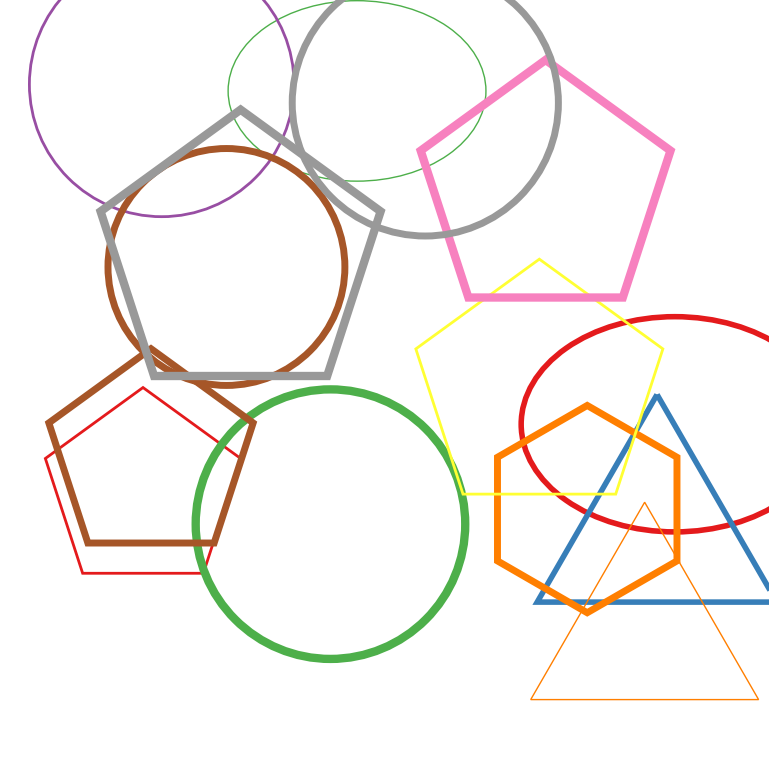[{"shape": "pentagon", "thickness": 1, "radius": 0.67, "center": [0.186, 0.363]}, {"shape": "oval", "thickness": 2, "radius": 1.0, "center": [0.876, 0.449]}, {"shape": "triangle", "thickness": 2, "radius": 0.9, "center": [0.853, 0.308]}, {"shape": "circle", "thickness": 3, "radius": 0.88, "center": [0.429, 0.319]}, {"shape": "oval", "thickness": 0.5, "radius": 0.84, "center": [0.464, 0.882]}, {"shape": "circle", "thickness": 1, "radius": 0.86, "center": [0.21, 0.89]}, {"shape": "triangle", "thickness": 0.5, "radius": 0.85, "center": [0.837, 0.177]}, {"shape": "hexagon", "thickness": 2.5, "radius": 0.67, "center": [0.763, 0.339]}, {"shape": "pentagon", "thickness": 1, "radius": 0.84, "center": [0.7, 0.495]}, {"shape": "circle", "thickness": 2.5, "radius": 0.77, "center": [0.294, 0.653]}, {"shape": "pentagon", "thickness": 2.5, "radius": 0.7, "center": [0.196, 0.408]}, {"shape": "pentagon", "thickness": 3, "radius": 0.85, "center": [0.709, 0.752]}, {"shape": "circle", "thickness": 2.5, "radius": 0.86, "center": [0.552, 0.866]}, {"shape": "pentagon", "thickness": 3, "radius": 0.96, "center": [0.312, 0.666]}]